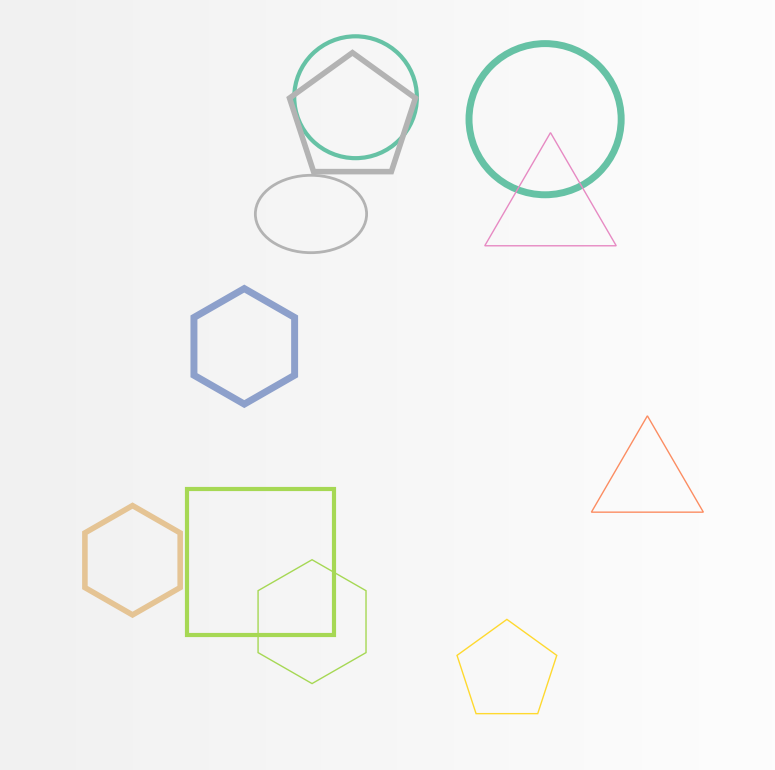[{"shape": "circle", "thickness": 2.5, "radius": 0.49, "center": [0.703, 0.845]}, {"shape": "circle", "thickness": 1.5, "radius": 0.4, "center": [0.459, 0.874]}, {"shape": "triangle", "thickness": 0.5, "radius": 0.42, "center": [0.835, 0.377]}, {"shape": "hexagon", "thickness": 2.5, "radius": 0.38, "center": [0.315, 0.55]}, {"shape": "triangle", "thickness": 0.5, "radius": 0.49, "center": [0.71, 0.73]}, {"shape": "square", "thickness": 1.5, "radius": 0.47, "center": [0.336, 0.27]}, {"shape": "hexagon", "thickness": 0.5, "radius": 0.4, "center": [0.403, 0.193]}, {"shape": "pentagon", "thickness": 0.5, "radius": 0.34, "center": [0.654, 0.128]}, {"shape": "hexagon", "thickness": 2, "radius": 0.35, "center": [0.171, 0.272]}, {"shape": "oval", "thickness": 1, "radius": 0.36, "center": [0.401, 0.722]}, {"shape": "pentagon", "thickness": 2, "radius": 0.43, "center": [0.455, 0.846]}]